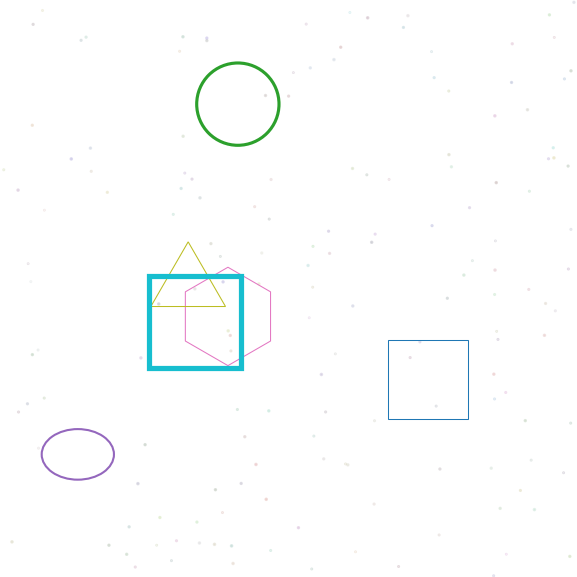[{"shape": "square", "thickness": 0.5, "radius": 0.34, "center": [0.742, 0.342]}, {"shape": "circle", "thickness": 1.5, "radius": 0.36, "center": [0.412, 0.819]}, {"shape": "oval", "thickness": 1, "radius": 0.31, "center": [0.135, 0.212]}, {"shape": "hexagon", "thickness": 0.5, "radius": 0.43, "center": [0.395, 0.451]}, {"shape": "triangle", "thickness": 0.5, "radius": 0.37, "center": [0.326, 0.506]}, {"shape": "square", "thickness": 2.5, "radius": 0.4, "center": [0.338, 0.442]}]